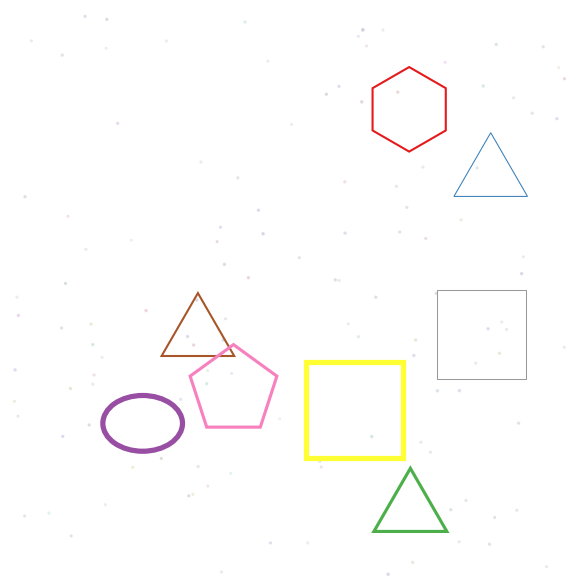[{"shape": "hexagon", "thickness": 1, "radius": 0.37, "center": [0.709, 0.81]}, {"shape": "triangle", "thickness": 0.5, "radius": 0.37, "center": [0.85, 0.696]}, {"shape": "triangle", "thickness": 1.5, "radius": 0.36, "center": [0.711, 0.115]}, {"shape": "oval", "thickness": 2.5, "radius": 0.34, "center": [0.247, 0.266]}, {"shape": "square", "thickness": 2.5, "radius": 0.42, "center": [0.614, 0.289]}, {"shape": "triangle", "thickness": 1, "radius": 0.36, "center": [0.343, 0.419]}, {"shape": "pentagon", "thickness": 1.5, "radius": 0.39, "center": [0.404, 0.323]}, {"shape": "square", "thickness": 0.5, "radius": 0.39, "center": [0.833, 0.421]}]